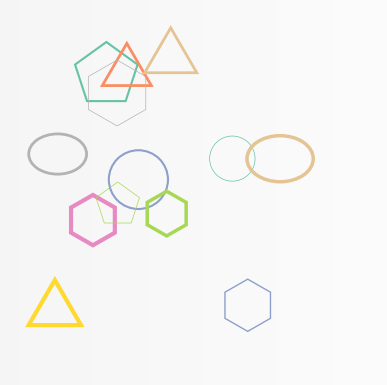[{"shape": "circle", "thickness": 0.5, "radius": 0.29, "center": [0.6, 0.588]}, {"shape": "pentagon", "thickness": 1.5, "radius": 0.42, "center": [0.274, 0.806]}, {"shape": "triangle", "thickness": 2, "radius": 0.37, "center": [0.327, 0.814]}, {"shape": "hexagon", "thickness": 1, "radius": 0.34, "center": [0.639, 0.207]}, {"shape": "circle", "thickness": 1.5, "radius": 0.38, "center": [0.357, 0.533]}, {"shape": "hexagon", "thickness": 3, "radius": 0.33, "center": [0.24, 0.428]}, {"shape": "hexagon", "thickness": 2.5, "radius": 0.29, "center": [0.43, 0.445]}, {"shape": "pentagon", "thickness": 0.5, "radius": 0.29, "center": [0.304, 0.468]}, {"shape": "triangle", "thickness": 3, "radius": 0.39, "center": [0.141, 0.195]}, {"shape": "oval", "thickness": 2.5, "radius": 0.43, "center": [0.723, 0.588]}, {"shape": "triangle", "thickness": 2, "radius": 0.39, "center": [0.441, 0.85]}, {"shape": "hexagon", "thickness": 0.5, "radius": 0.43, "center": [0.302, 0.758]}, {"shape": "oval", "thickness": 2, "radius": 0.37, "center": [0.149, 0.6]}]